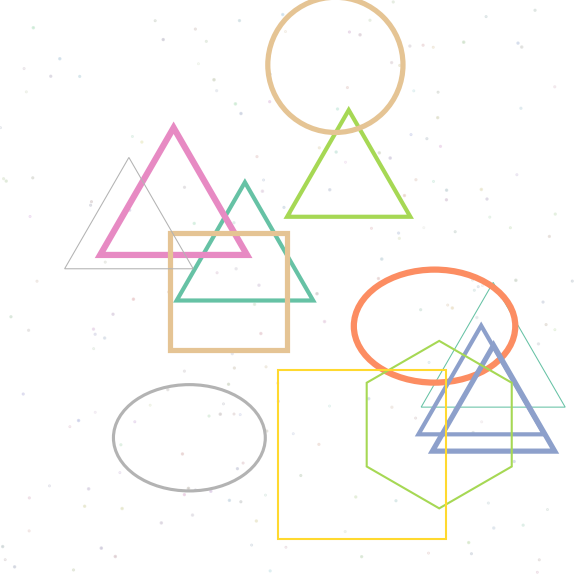[{"shape": "triangle", "thickness": 0.5, "radius": 0.72, "center": [0.854, 0.366]}, {"shape": "triangle", "thickness": 2, "radius": 0.68, "center": [0.424, 0.547]}, {"shape": "oval", "thickness": 3, "radius": 0.7, "center": [0.752, 0.434]}, {"shape": "triangle", "thickness": 2, "radius": 0.63, "center": [0.833, 0.31]}, {"shape": "triangle", "thickness": 2.5, "radius": 0.61, "center": [0.855, 0.279]}, {"shape": "triangle", "thickness": 3, "radius": 0.73, "center": [0.301, 0.631]}, {"shape": "hexagon", "thickness": 1, "radius": 0.73, "center": [0.761, 0.264]}, {"shape": "triangle", "thickness": 2, "radius": 0.62, "center": [0.604, 0.685]}, {"shape": "square", "thickness": 1, "radius": 0.73, "center": [0.627, 0.212]}, {"shape": "circle", "thickness": 2.5, "radius": 0.59, "center": [0.581, 0.887]}, {"shape": "square", "thickness": 2.5, "radius": 0.51, "center": [0.395, 0.495]}, {"shape": "oval", "thickness": 1.5, "radius": 0.66, "center": [0.328, 0.241]}, {"shape": "triangle", "thickness": 0.5, "radius": 0.64, "center": [0.223, 0.598]}]